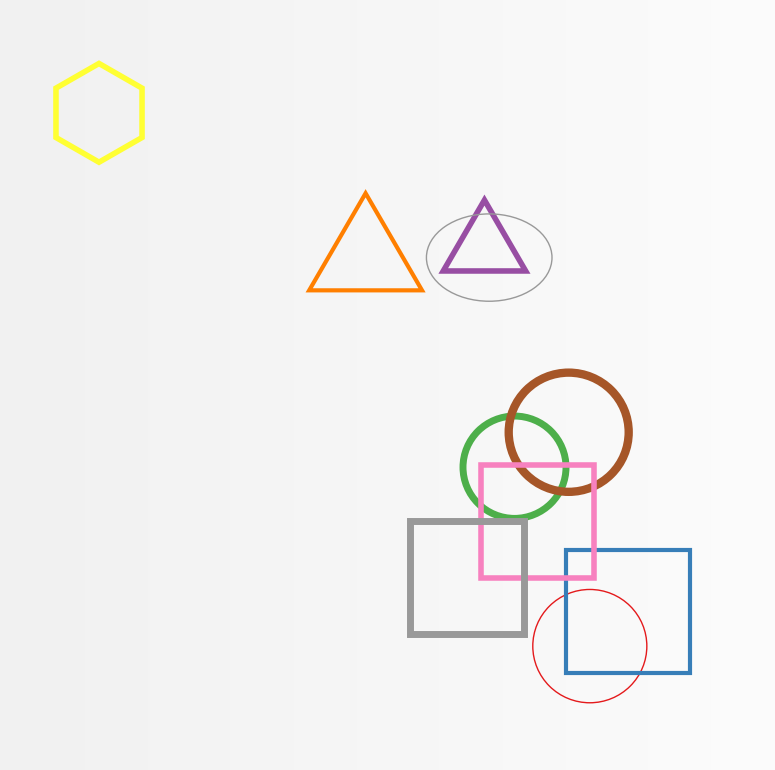[{"shape": "circle", "thickness": 0.5, "radius": 0.37, "center": [0.761, 0.161]}, {"shape": "square", "thickness": 1.5, "radius": 0.4, "center": [0.81, 0.206]}, {"shape": "circle", "thickness": 2.5, "radius": 0.33, "center": [0.664, 0.393]}, {"shape": "triangle", "thickness": 2, "radius": 0.31, "center": [0.625, 0.679]}, {"shape": "triangle", "thickness": 1.5, "radius": 0.42, "center": [0.472, 0.665]}, {"shape": "hexagon", "thickness": 2, "radius": 0.32, "center": [0.128, 0.853]}, {"shape": "circle", "thickness": 3, "radius": 0.39, "center": [0.734, 0.439]}, {"shape": "square", "thickness": 2, "radius": 0.37, "center": [0.694, 0.322]}, {"shape": "oval", "thickness": 0.5, "radius": 0.41, "center": [0.631, 0.665]}, {"shape": "square", "thickness": 2.5, "radius": 0.37, "center": [0.603, 0.25]}]